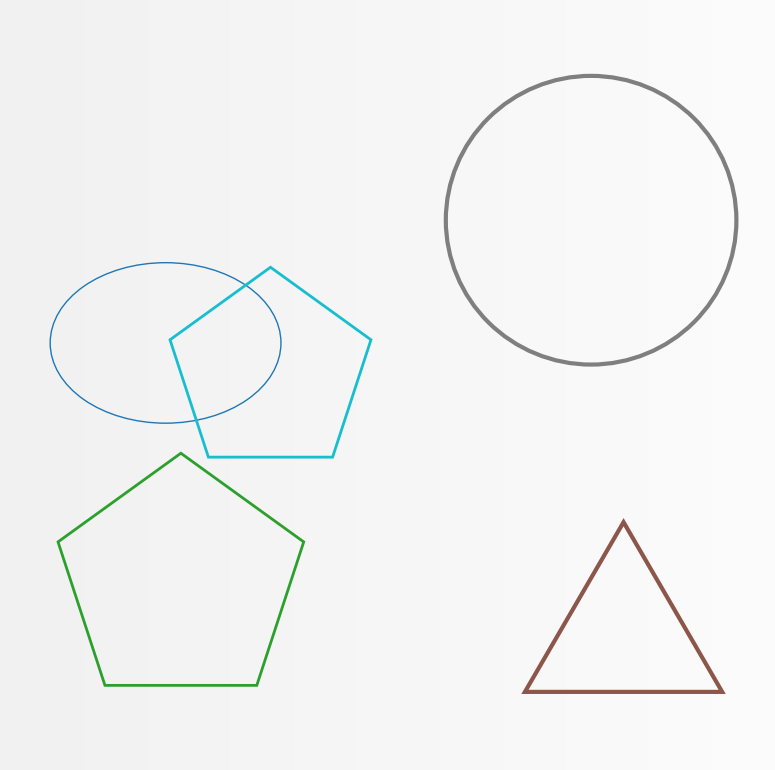[{"shape": "oval", "thickness": 0.5, "radius": 0.74, "center": [0.214, 0.555]}, {"shape": "pentagon", "thickness": 1, "radius": 0.83, "center": [0.233, 0.245]}, {"shape": "triangle", "thickness": 1.5, "radius": 0.73, "center": [0.805, 0.175]}, {"shape": "circle", "thickness": 1.5, "radius": 0.94, "center": [0.763, 0.714]}, {"shape": "pentagon", "thickness": 1, "radius": 0.68, "center": [0.349, 0.517]}]